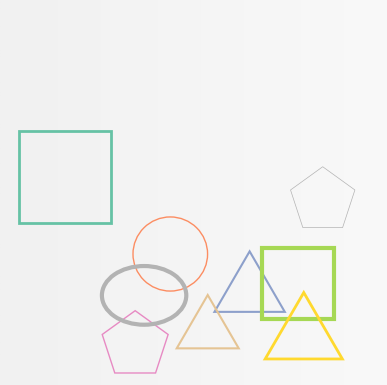[{"shape": "square", "thickness": 2, "radius": 0.6, "center": [0.168, 0.541]}, {"shape": "circle", "thickness": 1, "radius": 0.48, "center": [0.439, 0.34]}, {"shape": "triangle", "thickness": 1.5, "radius": 0.52, "center": [0.644, 0.242]}, {"shape": "pentagon", "thickness": 1, "radius": 0.45, "center": [0.349, 0.104]}, {"shape": "square", "thickness": 3, "radius": 0.46, "center": [0.768, 0.264]}, {"shape": "triangle", "thickness": 2, "radius": 0.58, "center": [0.784, 0.125]}, {"shape": "triangle", "thickness": 1.5, "radius": 0.46, "center": [0.536, 0.141]}, {"shape": "oval", "thickness": 3, "radius": 0.54, "center": [0.372, 0.233]}, {"shape": "pentagon", "thickness": 0.5, "radius": 0.44, "center": [0.833, 0.48]}]